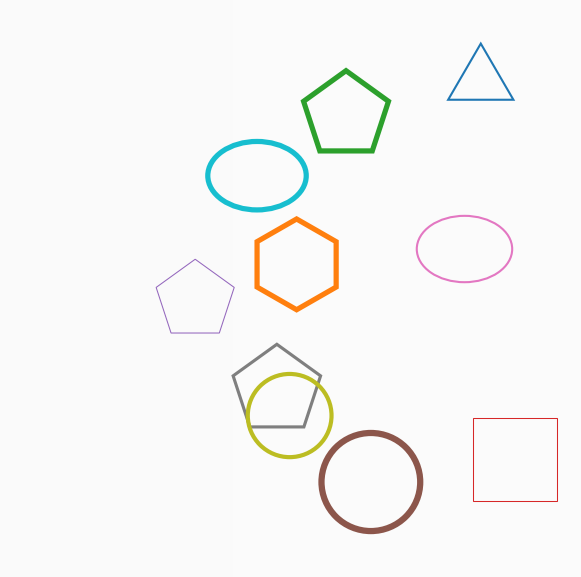[{"shape": "triangle", "thickness": 1, "radius": 0.32, "center": [0.827, 0.859]}, {"shape": "hexagon", "thickness": 2.5, "radius": 0.39, "center": [0.51, 0.541]}, {"shape": "pentagon", "thickness": 2.5, "radius": 0.38, "center": [0.595, 0.8]}, {"shape": "square", "thickness": 0.5, "radius": 0.36, "center": [0.886, 0.203]}, {"shape": "pentagon", "thickness": 0.5, "radius": 0.35, "center": [0.336, 0.48]}, {"shape": "circle", "thickness": 3, "radius": 0.42, "center": [0.638, 0.164]}, {"shape": "oval", "thickness": 1, "radius": 0.41, "center": [0.799, 0.568]}, {"shape": "pentagon", "thickness": 1.5, "radius": 0.4, "center": [0.476, 0.324]}, {"shape": "circle", "thickness": 2, "radius": 0.36, "center": [0.498, 0.28]}, {"shape": "oval", "thickness": 2.5, "radius": 0.42, "center": [0.442, 0.695]}]